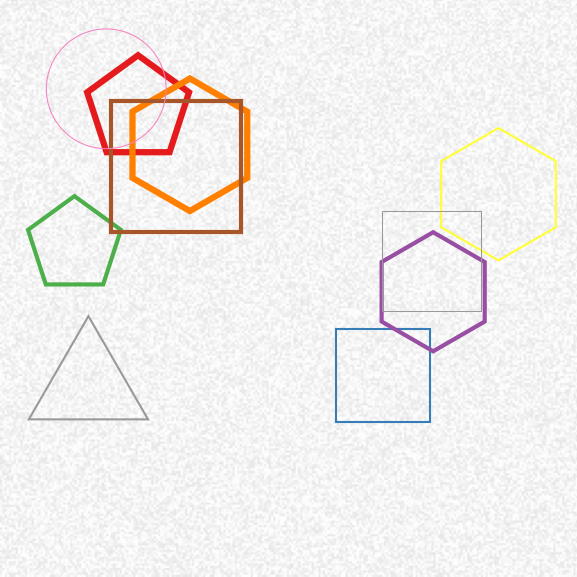[{"shape": "pentagon", "thickness": 3, "radius": 0.46, "center": [0.239, 0.811]}, {"shape": "square", "thickness": 1, "radius": 0.4, "center": [0.663, 0.349]}, {"shape": "pentagon", "thickness": 2, "radius": 0.42, "center": [0.129, 0.575]}, {"shape": "hexagon", "thickness": 2, "radius": 0.52, "center": [0.75, 0.494]}, {"shape": "hexagon", "thickness": 3, "radius": 0.57, "center": [0.329, 0.748]}, {"shape": "hexagon", "thickness": 1, "radius": 0.57, "center": [0.863, 0.663]}, {"shape": "square", "thickness": 2, "radius": 0.56, "center": [0.305, 0.711]}, {"shape": "circle", "thickness": 0.5, "radius": 0.52, "center": [0.184, 0.845]}, {"shape": "square", "thickness": 0.5, "radius": 0.43, "center": [0.747, 0.547]}, {"shape": "triangle", "thickness": 1, "radius": 0.6, "center": [0.153, 0.333]}]